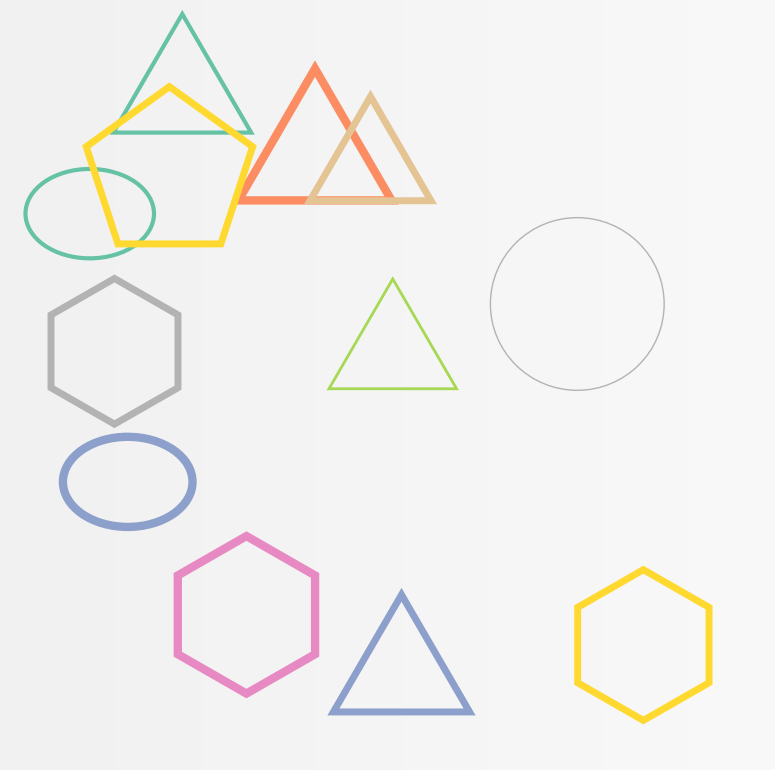[{"shape": "oval", "thickness": 1.5, "radius": 0.41, "center": [0.116, 0.723]}, {"shape": "triangle", "thickness": 1.5, "radius": 0.51, "center": [0.235, 0.879]}, {"shape": "triangle", "thickness": 3, "radius": 0.57, "center": [0.406, 0.797]}, {"shape": "triangle", "thickness": 2.5, "radius": 0.51, "center": [0.518, 0.126]}, {"shape": "oval", "thickness": 3, "radius": 0.42, "center": [0.165, 0.374]}, {"shape": "hexagon", "thickness": 3, "radius": 0.51, "center": [0.318, 0.202]}, {"shape": "triangle", "thickness": 1, "radius": 0.48, "center": [0.507, 0.543]}, {"shape": "hexagon", "thickness": 2.5, "radius": 0.49, "center": [0.83, 0.162]}, {"shape": "pentagon", "thickness": 2.5, "radius": 0.56, "center": [0.219, 0.775]}, {"shape": "triangle", "thickness": 2.5, "radius": 0.45, "center": [0.478, 0.784]}, {"shape": "hexagon", "thickness": 2.5, "radius": 0.47, "center": [0.148, 0.544]}, {"shape": "circle", "thickness": 0.5, "radius": 0.56, "center": [0.745, 0.605]}]